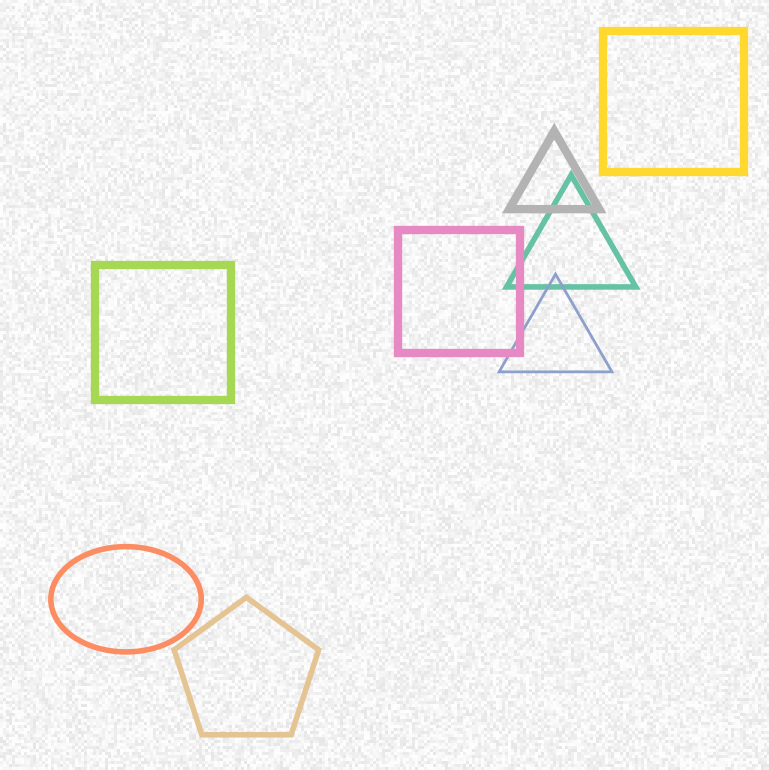[{"shape": "triangle", "thickness": 2, "radius": 0.48, "center": [0.742, 0.676]}, {"shape": "oval", "thickness": 2, "radius": 0.49, "center": [0.164, 0.222]}, {"shape": "triangle", "thickness": 1, "radius": 0.42, "center": [0.721, 0.559]}, {"shape": "square", "thickness": 3, "radius": 0.4, "center": [0.596, 0.621]}, {"shape": "square", "thickness": 3, "radius": 0.44, "center": [0.212, 0.568]}, {"shape": "square", "thickness": 3, "radius": 0.46, "center": [0.875, 0.868]}, {"shape": "pentagon", "thickness": 2, "radius": 0.49, "center": [0.32, 0.126]}, {"shape": "triangle", "thickness": 3, "radius": 0.34, "center": [0.72, 0.762]}]